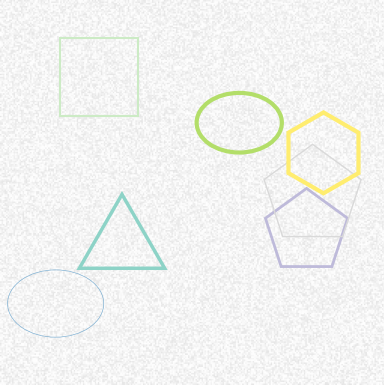[{"shape": "triangle", "thickness": 2.5, "radius": 0.64, "center": [0.317, 0.367]}, {"shape": "pentagon", "thickness": 2, "radius": 0.56, "center": [0.796, 0.398]}, {"shape": "oval", "thickness": 0.5, "radius": 0.62, "center": [0.145, 0.212]}, {"shape": "oval", "thickness": 3, "radius": 0.55, "center": [0.621, 0.681]}, {"shape": "pentagon", "thickness": 1, "radius": 0.66, "center": [0.812, 0.493]}, {"shape": "square", "thickness": 1.5, "radius": 0.51, "center": [0.258, 0.8]}, {"shape": "hexagon", "thickness": 3, "radius": 0.52, "center": [0.84, 0.603]}]